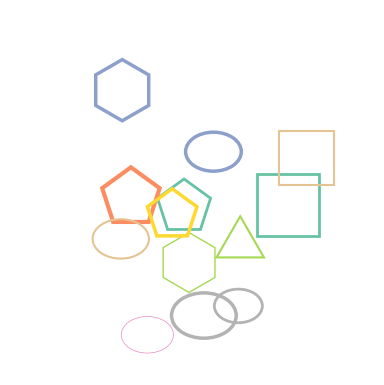[{"shape": "pentagon", "thickness": 2, "radius": 0.36, "center": [0.478, 0.463]}, {"shape": "square", "thickness": 2, "radius": 0.41, "center": [0.748, 0.468]}, {"shape": "pentagon", "thickness": 3, "radius": 0.39, "center": [0.34, 0.487]}, {"shape": "hexagon", "thickness": 2.5, "radius": 0.4, "center": [0.317, 0.766]}, {"shape": "oval", "thickness": 2.5, "radius": 0.36, "center": [0.554, 0.606]}, {"shape": "oval", "thickness": 0.5, "radius": 0.34, "center": [0.383, 0.13]}, {"shape": "hexagon", "thickness": 1, "radius": 0.39, "center": [0.491, 0.318]}, {"shape": "triangle", "thickness": 1.5, "radius": 0.36, "center": [0.624, 0.367]}, {"shape": "pentagon", "thickness": 2.5, "radius": 0.34, "center": [0.447, 0.442]}, {"shape": "oval", "thickness": 1.5, "radius": 0.37, "center": [0.314, 0.379]}, {"shape": "square", "thickness": 1.5, "radius": 0.35, "center": [0.796, 0.59]}, {"shape": "oval", "thickness": 2.5, "radius": 0.42, "center": [0.53, 0.18]}, {"shape": "oval", "thickness": 2, "radius": 0.31, "center": [0.619, 0.205]}]